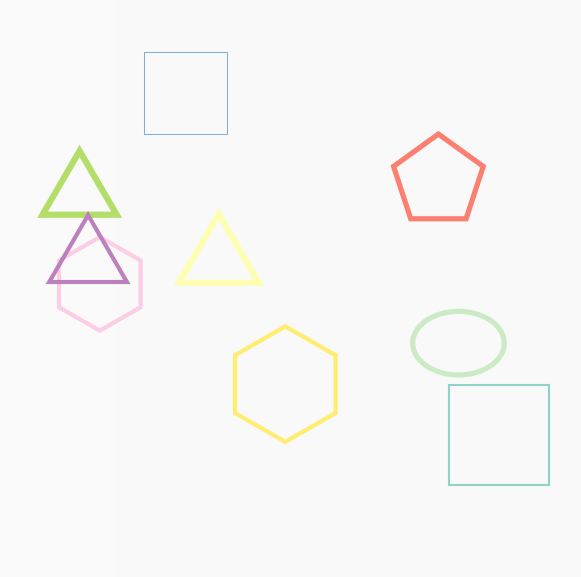[{"shape": "square", "thickness": 1, "radius": 0.43, "center": [0.858, 0.246]}, {"shape": "triangle", "thickness": 3, "radius": 0.4, "center": [0.376, 0.549]}, {"shape": "pentagon", "thickness": 2.5, "radius": 0.41, "center": [0.754, 0.686]}, {"shape": "square", "thickness": 0.5, "radius": 0.36, "center": [0.319, 0.838]}, {"shape": "triangle", "thickness": 3, "radius": 0.37, "center": [0.137, 0.664]}, {"shape": "hexagon", "thickness": 2, "radius": 0.41, "center": [0.172, 0.508]}, {"shape": "triangle", "thickness": 2, "radius": 0.39, "center": [0.152, 0.549]}, {"shape": "oval", "thickness": 2.5, "radius": 0.39, "center": [0.789, 0.405]}, {"shape": "hexagon", "thickness": 2, "radius": 0.5, "center": [0.491, 0.334]}]